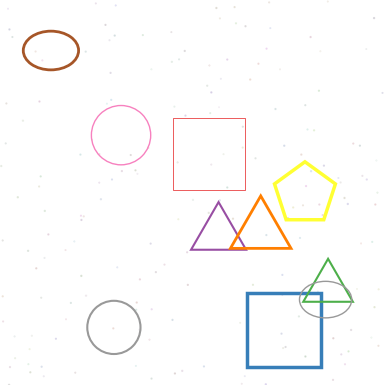[{"shape": "square", "thickness": 0.5, "radius": 0.47, "center": [0.542, 0.601]}, {"shape": "square", "thickness": 2.5, "radius": 0.48, "center": [0.738, 0.143]}, {"shape": "triangle", "thickness": 1.5, "radius": 0.37, "center": [0.852, 0.253]}, {"shape": "triangle", "thickness": 1.5, "radius": 0.41, "center": [0.568, 0.393]}, {"shape": "triangle", "thickness": 2, "radius": 0.45, "center": [0.677, 0.4]}, {"shape": "pentagon", "thickness": 2.5, "radius": 0.42, "center": [0.792, 0.497]}, {"shape": "oval", "thickness": 2, "radius": 0.36, "center": [0.132, 0.869]}, {"shape": "circle", "thickness": 1, "radius": 0.39, "center": [0.314, 0.649]}, {"shape": "circle", "thickness": 1.5, "radius": 0.35, "center": [0.296, 0.15]}, {"shape": "oval", "thickness": 1, "radius": 0.34, "center": [0.846, 0.222]}]